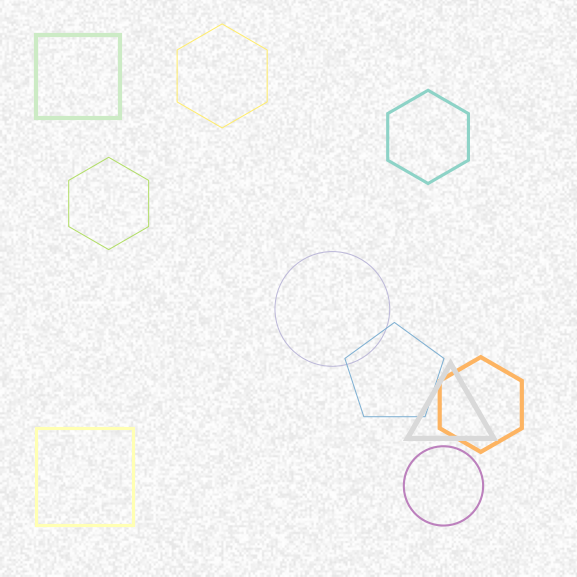[{"shape": "hexagon", "thickness": 1.5, "radius": 0.4, "center": [0.741, 0.762]}, {"shape": "square", "thickness": 1.5, "radius": 0.42, "center": [0.146, 0.175]}, {"shape": "circle", "thickness": 0.5, "radius": 0.5, "center": [0.575, 0.464]}, {"shape": "pentagon", "thickness": 0.5, "radius": 0.45, "center": [0.683, 0.351]}, {"shape": "hexagon", "thickness": 2, "radius": 0.41, "center": [0.833, 0.299]}, {"shape": "hexagon", "thickness": 0.5, "radius": 0.4, "center": [0.188, 0.647]}, {"shape": "triangle", "thickness": 2.5, "radius": 0.43, "center": [0.78, 0.283]}, {"shape": "circle", "thickness": 1, "radius": 0.34, "center": [0.768, 0.158]}, {"shape": "square", "thickness": 2, "radius": 0.36, "center": [0.135, 0.867]}, {"shape": "hexagon", "thickness": 0.5, "radius": 0.45, "center": [0.385, 0.868]}]